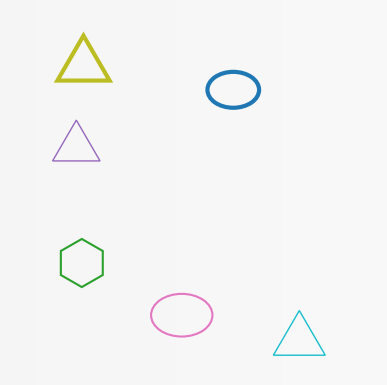[{"shape": "oval", "thickness": 3, "radius": 0.33, "center": [0.602, 0.767]}, {"shape": "hexagon", "thickness": 1.5, "radius": 0.31, "center": [0.211, 0.317]}, {"shape": "triangle", "thickness": 1, "radius": 0.35, "center": [0.197, 0.617]}, {"shape": "oval", "thickness": 1.5, "radius": 0.4, "center": [0.469, 0.181]}, {"shape": "triangle", "thickness": 3, "radius": 0.39, "center": [0.215, 0.83]}, {"shape": "triangle", "thickness": 1, "radius": 0.39, "center": [0.772, 0.116]}]